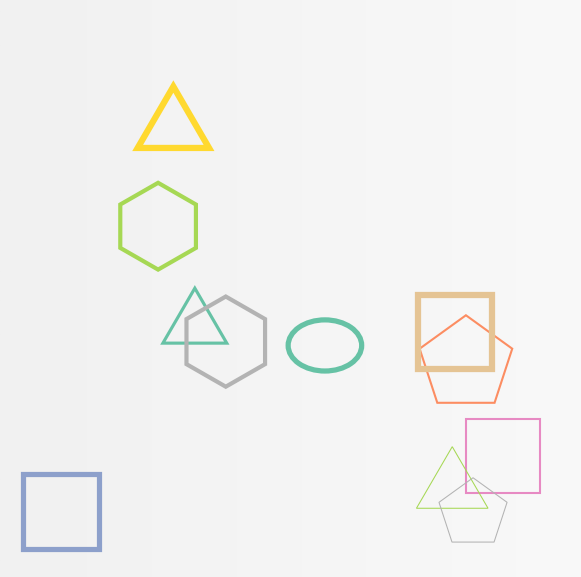[{"shape": "triangle", "thickness": 1.5, "radius": 0.32, "center": [0.335, 0.437]}, {"shape": "oval", "thickness": 2.5, "radius": 0.32, "center": [0.559, 0.401]}, {"shape": "pentagon", "thickness": 1, "radius": 0.42, "center": [0.802, 0.369]}, {"shape": "square", "thickness": 2.5, "radius": 0.32, "center": [0.105, 0.113]}, {"shape": "square", "thickness": 1, "radius": 0.32, "center": [0.865, 0.209]}, {"shape": "hexagon", "thickness": 2, "radius": 0.38, "center": [0.272, 0.607]}, {"shape": "triangle", "thickness": 0.5, "radius": 0.36, "center": [0.778, 0.155]}, {"shape": "triangle", "thickness": 3, "radius": 0.35, "center": [0.298, 0.778]}, {"shape": "square", "thickness": 3, "radius": 0.32, "center": [0.783, 0.424]}, {"shape": "pentagon", "thickness": 0.5, "radius": 0.31, "center": [0.814, 0.11]}, {"shape": "hexagon", "thickness": 2, "radius": 0.39, "center": [0.388, 0.408]}]